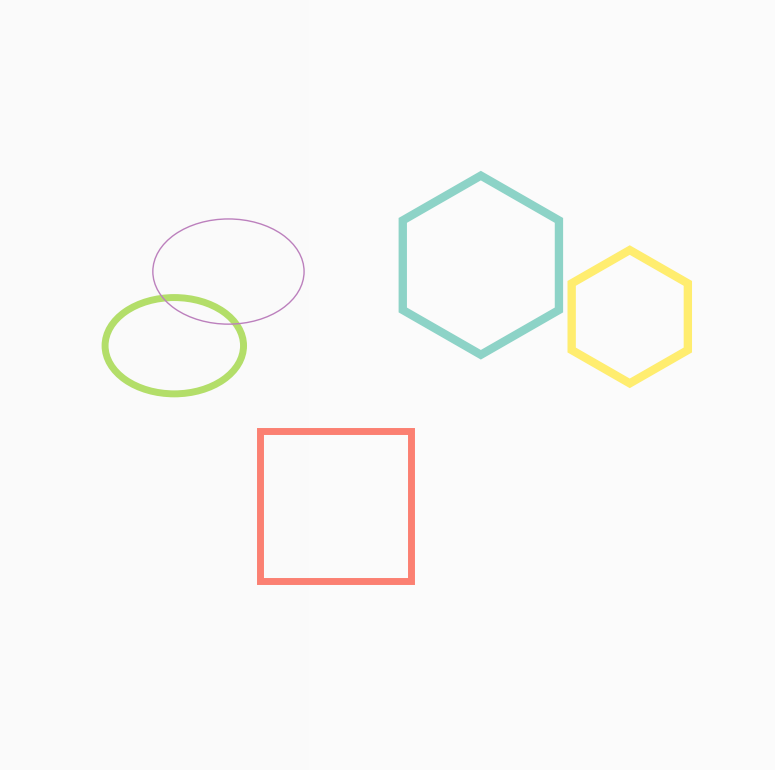[{"shape": "hexagon", "thickness": 3, "radius": 0.58, "center": [0.62, 0.656]}, {"shape": "square", "thickness": 2.5, "radius": 0.49, "center": [0.432, 0.342]}, {"shape": "oval", "thickness": 2.5, "radius": 0.45, "center": [0.225, 0.551]}, {"shape": "oval", "thickness": 0.5, "radius": 0.49, "center": [0.295, 0.647]}, {"shape": "hexagon", "thickness": 3, "radius": 0.43, "center": [0.813, 0.589]}]